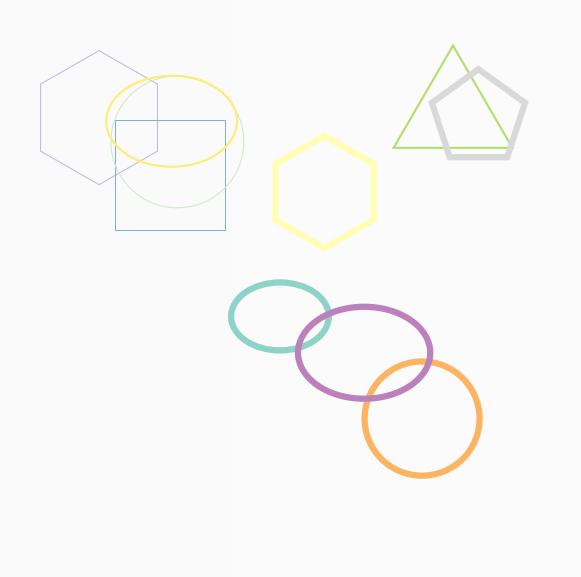[{"shape": "oval", "thickness": 3, "radius": 0.42, "center": [0.482, 0.451]}, {"shape": "hexagon", "thickness": 3, "radius": 0.49, "center": [0.558, 0.667]}, {"shape": "hexagon", "thickness": 0.5, "radius": 0.58, "center": [0.17, 0.795]}, {"shape": "square", "thickness": 0.5, "radius": 0.48, "center": [0.293, 0.697]}, {"shape": "circle", "thickness": 3, "radius": 0.49, "center": [0.726, 0.274]}, {"shape": "triangle", "thickness": 1, "radius": 0.59, "center": [0.779, 0.802]}, {"shape": "pentagon", "thickness": 3, "radius": 0.42, "center": [0.823, 0.795]}, {"shape": "oval", "thickness": 3, "radius": 0.57, "center": [0.626, 0.388]}, {"shape": "circle", "thickness": 0.5, "radius": 0.57, "center": [0.305, 0.754]}, {"shape": "oval", "thickness": 1, "radius": 0.56, "center": [0.295, 0.789]}]